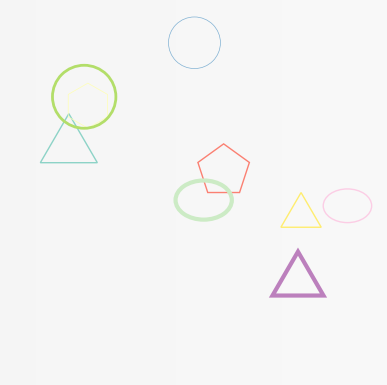[{"shape": "triangle", "thickness": 1, "radius": 0.42, "center": [0.178, 0.62]}, {"shape": "hexagon", "thickness": 0.5, "radius": 0.29, "center": [0.227, 0.726]}, {"shape": "pentagon", "thickness": 1, "radius": 0.35, "center": [0.577, 0.556]}, {"shape": "circle", "thickness": 0.5, "radius": 0.34, "center": [0.502, 0.889]}, {"shape": "circle", "thickness": 2, "radius": 0.41, "center": [0.217, 0.749]}, {"shape": "oval", "thickness": 1, "radius": 0.31, "center": [0.897, 0.466]}, {"shape": "triangle", "thickness": 3, "radius": 0.38, "center": [0.769, 0.27]}, {"shape": "oval", "thickness": 3, "radius": 0.36, "center": [0.526, 0.48]}, {"shape": "triangle", "thickness": 1, "radius": 0.3, "center": [0.777, 0.44]}]